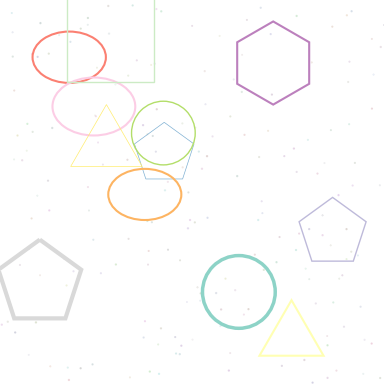[{"shape": "circle", "thickness": 2.5, "radius": 0.47, "center": [0.62, 0.242]}, {"shape": "triangle", "thickness": 1.5, "radius": 0.48, "center": [0.757, 0.124]}, {"shape": "pentagon", "thickness": 1, "radius": 0.46, "center": [0.864, 0.396]}, {"shape": "oval", "thickness": 1.5, "radius": 0.48, "center": [0.18, 0.851]}, {"shape": "pentagon", "thickness": 0.5, "radius": 0.41, "center": [0.427, 0.601]}, {"shape": "oval", "thickness": 1.5, "radius": 0.47, "center": [0.376, 0.495]}, {"shape": "circle", "thickness": 1, "radius": 0.41, "center": [0.424, 0.654]}, {"shape": "oval", "thickness": 1.5, "radius": 0.54, "center": [0.244, 0.723]}, {"shape": "pentagon", "thickness": 3, "radius": 0.57, "center": [0.103, 0.265]}, {"shape": "hexagon", "thickness": 1.5, "radius": 0.54, "center": [0.71, 0.836]}, {"shape": "square", "thickness": 1, "radius": 0.57, "center": [0.287, 0.9]}, {"shape": "triangle", "thickness": 0.5, "radius": 0.54, "center": [0.276, 0.621]}]